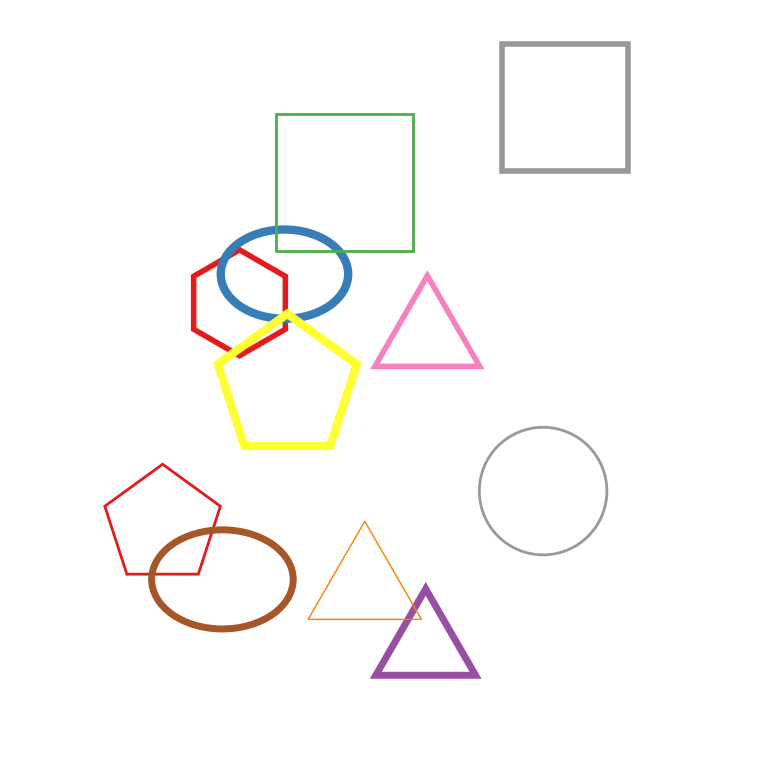[{"shape": "hexagon", "thickness": 2, "radius": 0.34, "center": [0.311, 0.607]}, {"shape": "pentagon", "thickness": 1, "radius": 0.39, "center": [0.211, 0.318]}, {"shape": "oval", "thickness": 3, "radius": 0.41, "center": [0.369, 0.644]}, {"shape": "square", "thickness": 1, "radius": 0.44, "center": [0.448, 0.763]}, {"shape": "triangle", "thickness": 2.5, "radius": 0.37, "center": [0.553, 0.16]}, {"shape": "triangle", "thickness": 0.5, "radius": 0.42, "center": [0.474, 0.238]}, {"shape": "pentagon", "thickness": 3, "radius": 0.47, "center": [0.373, 0.498]}, {"shape": "oval", "thickness": 2.5, "radius": 0.46, "center": [0.289, 0.248]}, {"shape": "triangle", "thickness": 2, "radius": 0.39, "center": [0.555, 0.563]}, {"shape": "circle", "thickness": 1, "radius": 0.41, "center": [0.705, 0.362]}, {"shape": "square", "thickness": 2, "radius": 0.41, "center": [0.734, 0.86]}]